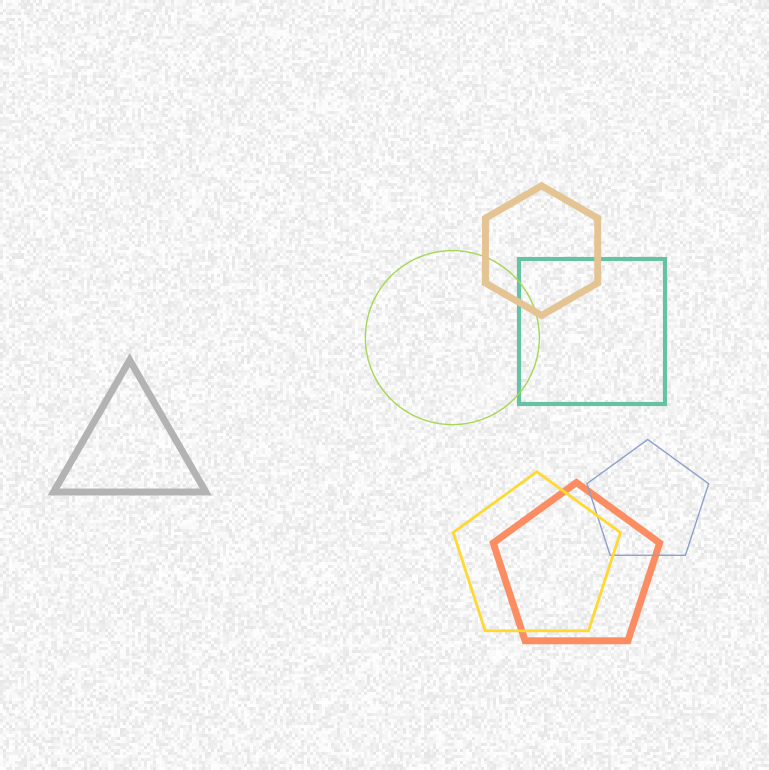[{"shape": "square", "thickness": 1.5, "radius": 0.47, "center": [0.769, 0.57]}, {"shape": "pentagon", "thickness": 2.5, "radius": 0.57, "center": [0.749, 0.26]}, {"shape": "pentagon", "thickness": 0.5, "radius": 0.42, "center": [0.841, 0.346]}, {"shape": "circle", "thickness": 0.5, "radius": 0.57, "center": [0.587, 0.562]}, {"shape": "pentagon", "thickness": 1, "radius": 0.57, "center": [0.697, 0.273]}, {"shape": "hexagon", "thickness": 2.5, "radius": 0.42, "center": [0.703, 0.675]}, {"shape": "triangle", "thickness": 2.5, "radius": 0.57, "center": [0.168, 0.418]}]